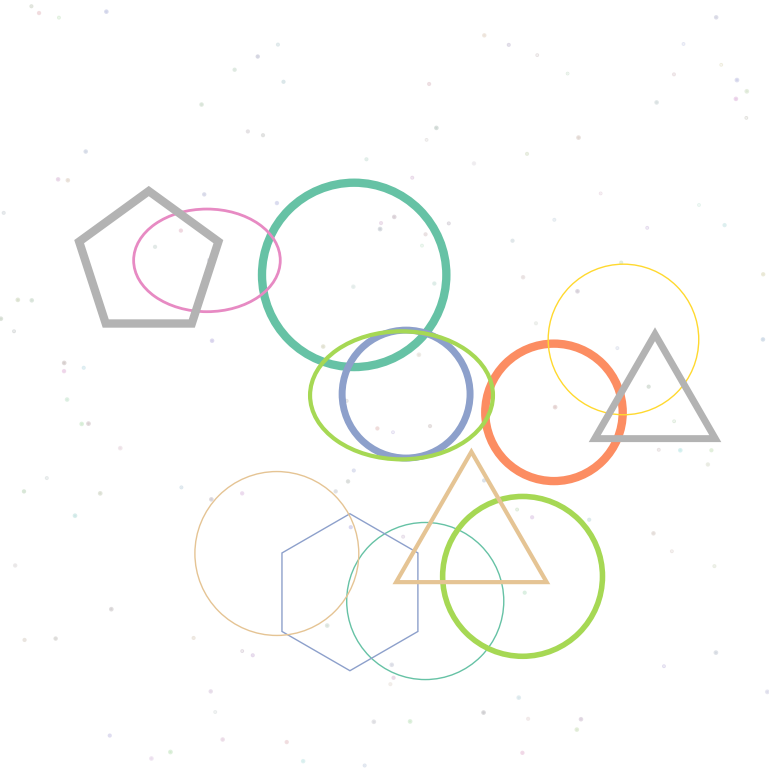[{"shape": "circle", "thickness": 3, "radius": 0.6, "center": [0.46, 0.643]}, {"shape": "circle", "thickness": 0.5, "radius": 0.51, "center": [0.552, 0.219]}, {"shape": "circle", "thickness": 3, "radius": 0.45, "center": [0.719, 0.464]}, {"shape": "hexagon", "thickness": 0.5, "radius": 0.51, "center": [0.454, 0.231]}, {"shape": "circle", "thickness": 2.5, "radius": 0.42, "center": [0.527, 0.488]}, {"shape": "oval", "thickness": 1, "radius": 0.48, "center": [0.269, 0.662]}, {"shape": "circle", "thickness": 2, "radius": 0.52, "center": [0.679, 0.251]}, {"shape": "oval", "thickness": 1.5, "radius": 0.59, "center": [0.521, 0.487]}, {"shape": "circle", "thickness": 0.5, "radius": 0.49, "center": [0.81, 0.559]}, {"shape": "triangle", "thickness": 1.5, "radius": 0.56, "center": [0.612, 0.3]}, {"shape": "circle", "thickness": 0.5, "radius": 0.53, "center": [0.36, 0.281]}, {"shape": "pentagon", "thickness": 3, "radius": 0.48, "center": [0.193, 0.657]}, {"shape": "triangle", "thickness": 2.5, "radius": 0.45, "center": [0.851, 0.476]}]